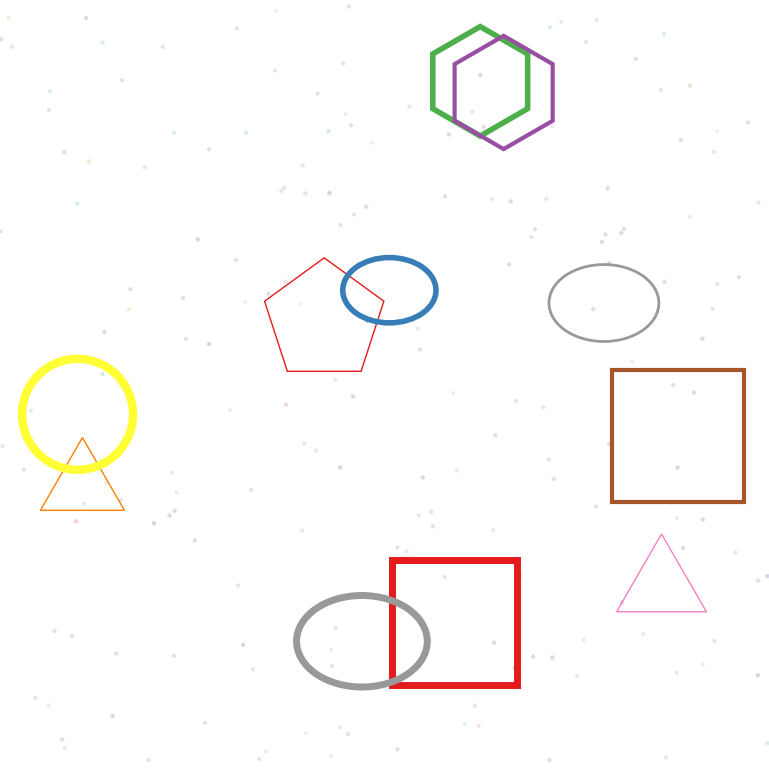[{"shape": "pentagon", "thickness": 0.5, "radius": 0.41, "center": [0.421, 0.584]}, {"shape": "square", "thickness": 2.5, "radius": 0.41, "center": [0.59, 0.191]}, {"shape": "oval", "thickness": 2, "radius": 0.3, "center": [0.506, 0.623]}, {"shape": "hexagon", "thickness": 2, "radius": 0.36, "center": [0.624, 0.894]}, {"shape": "hexagon", "thickness": 1.5, "radius": 0.37, "center": [0.654, 0.88]}, {"shape": "triangle", "thickness": 0.5, "radius": 0.31, "center": [0.107, 0.369]}, {"shape": "circle", "thickness": 3, "radius": 0.36, "center": [0.101, 0.462]}, {"shape": "square", "thickness": 1.5, "radius": 0.43, "center": [0.88, 0.434]}, {"shape": "triangle", "thickness": 0.5, "radius": 0.34, "center": [0.859, 0.239]}, {"shape": "oval", "thickness": 2.5, "radius": 0.42, "center": [0.47, 0.167]}, {"shape": "oval", "thickness": 1, "radius": 0.36, "center": [0.784, 0.606]}]